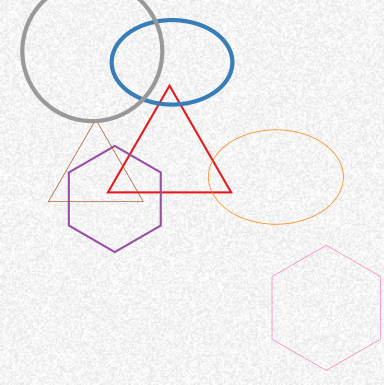[{"shape": "triangle", "thickness": 1.5, "radius": 0.92, "center": [0.44, 0.593]}, {"shape": "oval", "thickness": 3, "radius": 0.78, "center": [0.447, 0.838]}, {"shape": "hexagon", "thickness": 1.5, "radius": 0.69, "center": [0.298, 0.483]}, {"shape": "oval", "thickness": 0.5, "radius": 0.88, "center": [0.717, 0.54]}, {"shape": "triangle", "thickness": 0.5, "radius": 0.71, "center": [0.249, 0.547]}, {"shape": "hexagon", "thickness": 0.5, "radius": 0.81, "center": [0.847, 0.2]}, {"shape": "circle", "thickness": 3, "radius": 0.91, "center": [0.24, 0.867]}]